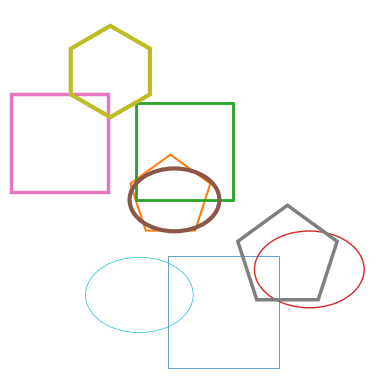[{"shape": "square", "thickness": 0.5, "radius": 0.72, "center": [0.58, 0.189]}, {"shape": "pentagon", "thickness": 1.5, "radius": 0.55, "center": [0.443, 0.489]}, {"shape": "square", "thickness": 2, "radius": 0.63, "center": [0.479, 0.606]}, {"shape": "oval", "thickness": 1, "radius": 0.71, "center": [0.803, 0.3]}, {"shape": "oval", "thickness": 3, "radius": 0.58, "center": [0.453, 0.481]}, {"shape": "square", "thickness": 2.5, "radius": 0.63, "center": [0.155, 0.628]}, {"shape": "pentagon", "thickness": 2.5, "radius": 0.68, "center": [0.747, 0.331]}, {"shape": "hexagon", "thickness": 3, "radius": 0.59, "center": [0.287, 0.814]}, {"shape": "oval", "thickness": 0.5, "radius": 0.7, "center": [0.362, 0.234]}]